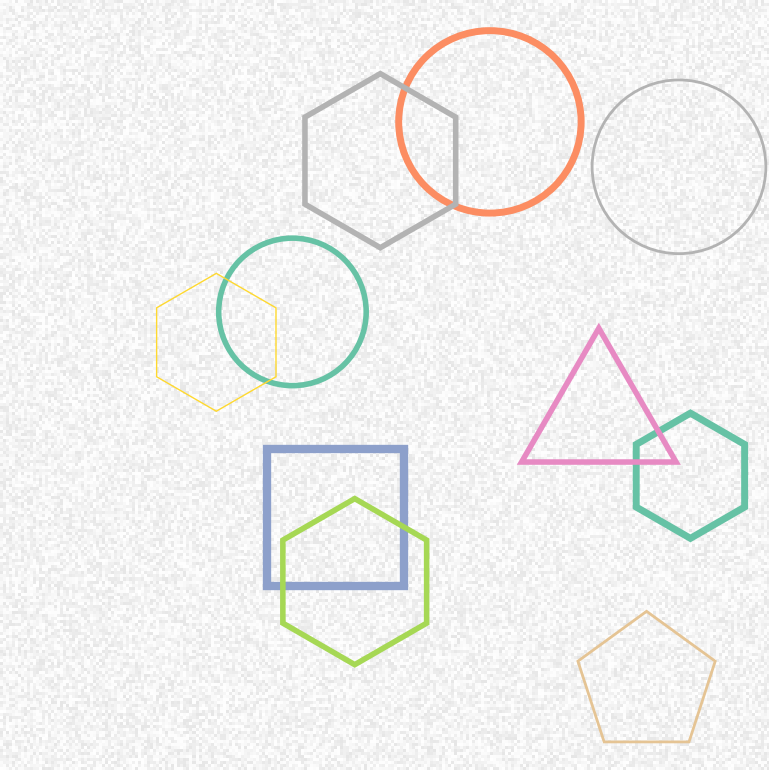[{"shape": "hexagon", "thickness": 2.5, "radius": 0.41, "center": [0.897, 0.382]}, {"shape": "circle", "thickness": 2, "radius": 0.48, "center": [0.38, 0.595]}, {"shape": "circle", "thickness": 2.5, "radius": 0.59, "center": [0.636, 0.842]}, {"shape": "square", "thickness": 3, "radius": 0.44, "center": [0.436, 0.328]}, {"shape": "triangle", "thickness": 2, "radius": 0.58, "center": [0.778, 0.458]}, {"shape": "hexagon", "thickness": 2, "radius": 0.54, "center": [0.461, 0.245]}, {"shape": "hexagon", "thickness": 0.5, "radius": 0.45, "center": [0.281, 0.555]}, {"shape": "pentagon", "thickness": 1, "radius": 0.47, "center": [0.84, 0.112]}, {"shape": "hexagon", "thickness": 2, "radius": 0.57, "center": [0.494, 0.791]}, {"shape": "circle", "thickness": 1, "radius": 0.56, "center": [0.882, 0.783]}]